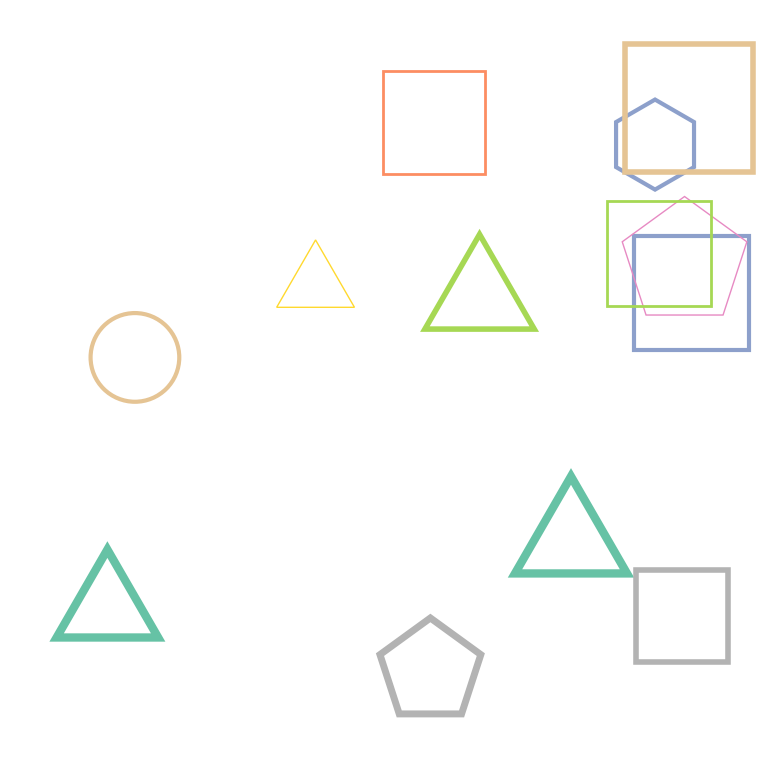[{"shape": "triangle", "thickness": 3, "radius": 0.38, "center": [0.139, 0.21]}, {"shape": "triangle", "thickness": 3, "radius": 0.42, "center": [0.742, 0.297]}, {"shape": "square", "thickness": 1, "radius": 0.33, "center": [0.564, 0.841]}, {"shape": "square", "thickness": 1.5, "radius": 0.37, "center": [0.898, 0.619]}, {"shape": "hexagon", "thickness": 1.5, "radius": 0.29, "center": [0.851, 0.812]}, {"shape": "pentagon", "thickness": 0.5, "radius": 0.43, "center": [0.889, 0.66]}, {"shape": "triangle", "thickness": 2, "radius": 0.41, "center": [0.623, 0.614]}, {"shape": "square", "thickness": 1, "radius": 0.34, "center": [0.856, 0.671]}, {"shape": "triangle", "thickness": 0.5, "radius": 0.29, "center": [0.41, 0.63]}, {"shape": "circle", "thickness": 1.5, "radius": 0.29, "center": [0.175, 0.536]}, {"shape": "square", "thickness": 2, "radius": 0.42, "center": [0.895, 0.86]}, {"shape": "square", "thickness": 2, "radius": 0.3, "center": [0.886, 0.2]}, {"shape": "pentagon", "thickness": 2.5, "radius": 0.34, "center": [0.559, 0.129]}]